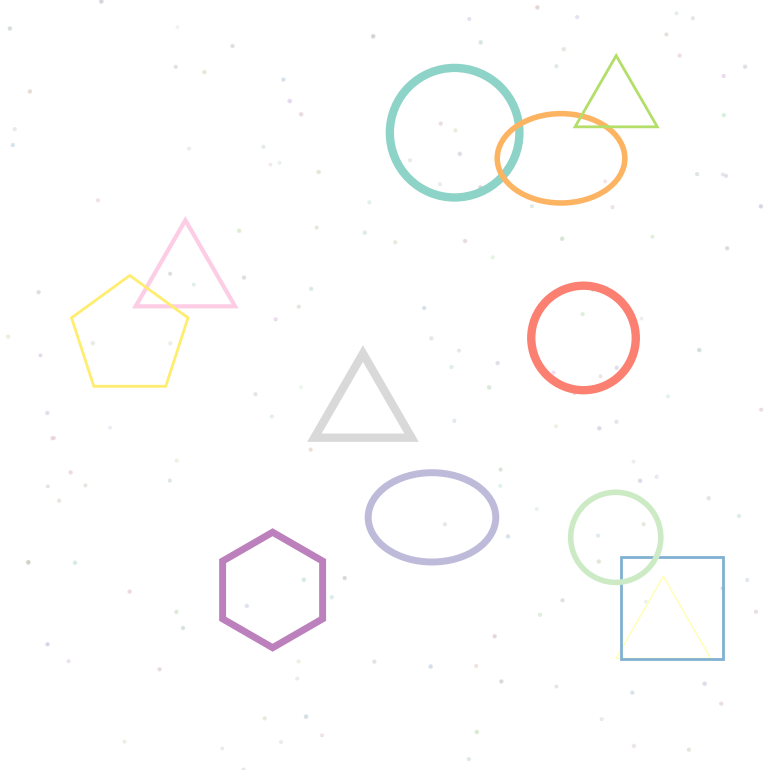[{"shape": "circle", "thickness": 3, "radius": 0.42, "center": [0.59, 0.828]}, {"shape": "triangle", "thickness": 0.5, "radius": 0.36, "center": [0.861, 0.18]}, {"shape": "oval", "thickness": 2.5, "radius": 0.41, "center": [0.561, 0.328]}, {"shape": "circle", "thickness": 3, "radius": 0.34, "center": [0.758, 0.561]}, {"shape": "square", "thickness": 1, "radius": 0.33, "center": [0.873, 0.211]}, {"shape": "oval", "thickness": 2, "radius": 0.41, "center": [0.729, 0.794]}, {"shape": "triangle", "thickness": 1, "radius": 0.31, "center": [0.8, 0.866]}, {"shape": "triangle", "thickness": 1.5, "radius": 0.37, "center": [0.241, 0.639]}, {"shape": "triangle", "thickness": 3, "radius": 0.36, "center": [0.471, 0.468]}, {"shape": "hexagon", "thickness": 2.5, "radius": 0.37, "center": [0.354, 0.234]}, {"shape": "circle", "thickness": 2, "radius": 0.29, "center": [0.8, 0.302]}, {"shape": "pentagon", "thickness": 1, "radius": 0.4, "center": [0.169, 0.563]}]